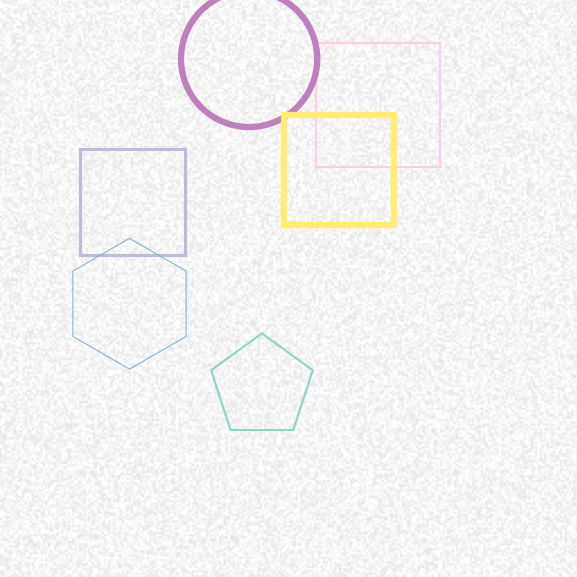[{"shape": "pentagon", "thickness": 1, "radius": 0.46, "center": [0.454, 0.329]}, {"shape": "square", "thickness": 1.5, "radius": 0.46, "center": [0.23, 0.649]}, {"shape": "hexagon", "thickness": 0.5, "radius": 0.57, "center": [0.224, 0.473]}, {"shape": "square", "thickness": 1, "radius": 0.54, "center": [0.655, 0.818]}, {"shape": "circle", "thickness": 3, "radius": 0.59, "center": [0.431, 0.897]}, {"shape": "square", "thickness": 3, "radius": 0.47, "center": [0.586, 0.705]}]